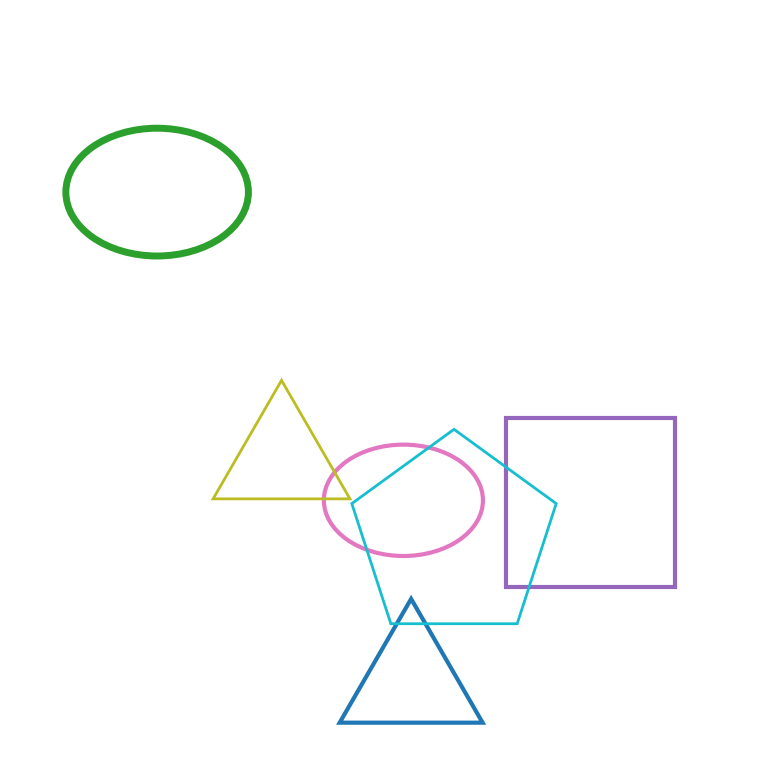[{"shape": "triangle", "thickness": 1.5, "radius": 0.54, "center": [0.534, 0.115]}, {"shape": "oval", "thickness": 2.5, "radius": 0.59, "center": [0.204, 0.751]}, {"shape": "square", "thickness": 1.5, "radius": 0.55, "center": [0.767, 0.347]}, {"shape": "oval", "thickness": 1.5, "radius": 0.52, "center": [0.524, 0.35]}, {"shape": "triangle", "thickness": 1, "radius": 0.51, "center": [0.366, 0.403]}, {"shape": "pentagon", "thickness": 1, "radius": 0.7, "center": [0.59, 0.303]}]